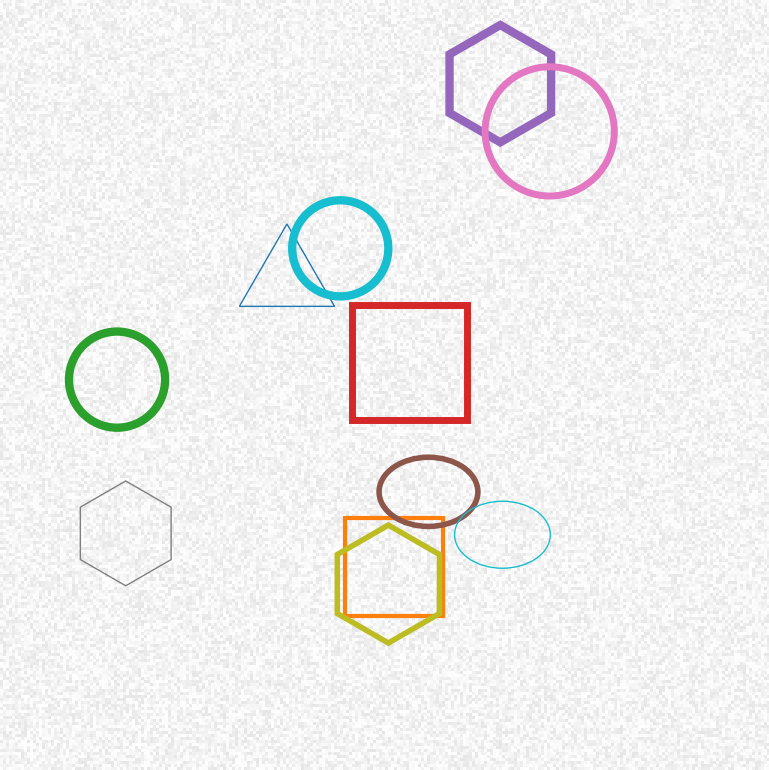[{"shape": "triangle", "thickness": 0.5, "radius": 0.36, "center": [0.373, 0.638]}, {"shape": "square", "thickness": 1.5, "radius": 0.32, "center": [0.512, 0.263]}, {"shape": "circle", "thickness": 3, "radius": 0.31, "center": [0.152, 0.507]}, {"shape": "square", "thickness": 2.5, "radius": 0.37, "center": [0.532, 0.529]}, {"shape": "hexagon", "thickness": 3, "radius": 0.38, "center": [0.65, 0.891]}, {"shape": "oval", "thickness": 2, "radius": 0.32, "center": [0.556, 0.361]}, {"shape": "circle", "thickness": 2.5, "radius": 0.42, "center": [0.714, 0.829]}, {"shape": "hexagon", "thickness": 0.5, "radius": 0.34, "center": [0.163, 0.307]}, {"shape": "hexagon", "thickness": 2, "radius": 0.38, "center": [0.504, 0.241]}, {"shape": "oval", "thickness": 0.5, "radius": 0.31, "center": [0.653, 0.306]}, {"shape": "circle", "thickness": 3, "radius": 0.31, "center": [0.442, 0.677]}]